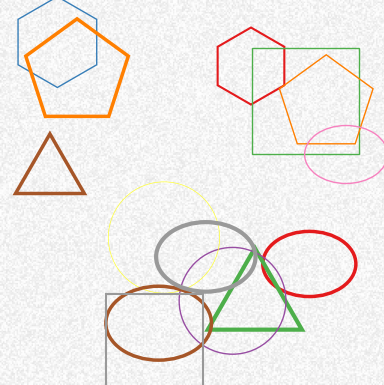[{"shape": "oval", "thickness": 2.5, "radius": 0.6, "center": [0.803, 0.314]}, {"shape": "hexagon", "thickness": 1.5, "radius": 0.5, "center": [0.652, 0.828]}, {"shape": "hexagon", "thickness": 1, "radius": 0.59, "center": [0.149, 0.891]}, {"shape": "square", "thickness": 1, "radius": 0.69, "center": [0.794, 0.738]}, {"shape": "triangle", "thickness": 3, "radius": 0.71, "center": [0.662, 0.214]}, {"shape": "circle", "thickness": 1, "radius": 0.69, "center": [0.604, 0.219]}, {"shape": "pentagon", "thickness": 1, "radius": 0.64, "center": [0.847, 0.73]}, {"shape": "pentagon", "thickness": 2.5, "radius": 0.7, "center": [0.2, 0.811]}, {"shape": "circle", "thickness": 0.5, "radius": 0.72, "center": [0.426, 0.383]}, {"shape": "triangle", "thickness": 2.5, "radius": 0.52, "center": [0.13, 0.549]}, {"shape": "oval", "thickness": 2.5, "radius": 0.69, "center": [0.412, 0.161]}, {"shape": "oval", "thickness": 1, "radius": 0.54, "center": [0.899, 0.599]}, {"shape": "square", "thickness": 1.5, "radius": 0.63, "center": [0.401, 0.111]}, {"shape": "oval", "thickness": 3, "radius": 0.65, "center": [0.535, 0.333]}]